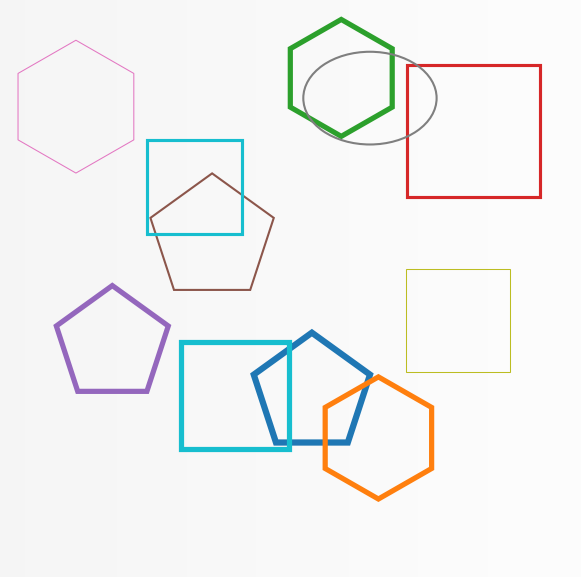[{"shape": "pentagon", "thickness": 3, "radius": 0.53, "center": [0.537, 0.318]}, {"shape": "hexagon", "thickness": 2.5, "radius": 0.53, "center": [0.651, 0.241]}, {"shape": "hexagon", "thickness": 2.5, "radius": 0.51, "center": [0.587, 0.864]}, {"shape": "square", "thickness": 1.5, "radius": 0.57, "center": [0.815, 0.773]}, {"shape": "pentagon", "thickness": 2.5, "radius": 0.51, "center": [0.193, 0.403]}, {"shape": "pentagon", "thickness": 1, "radius": 0.56, "center": [0.365, 0.587]}, {"shape": "hexagon", "thickness": 0.5, "radius": 0.58, "center": [0.131, 0.814]}, {"shape": "oval", "thickness": 1, "radius": 0.57, "center": [0.636, 0.829]}, {"shape": "square", "thickness": 0.5, "radius": 0.45, "center": [0.788, 0.444]}, {"shape": "square", "thickness": 2.5, "radius": 0.46, "center": [0.404, 0.314]}, {"shape": "square", "thickness": 1.5, "radius": 0.41, "center": [0.334, 0.675]}]